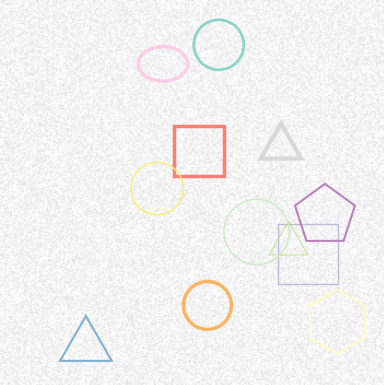[{"shape": "circle", "thickness": 2, "radius": 0.32, "center": [0.568, 0.884]}, {"shape": "hexagon", "thickness": 1, "radius": 0.42, "center": [0.876, 0.164]}, {"shape": "square", "thickness": 1, "radius": 0.39, "center": [0.799, 0.34]}, {"shape": "square", "thickness": 2.5, "radius": 0.32, "center": [0.516, 0.609]}, {"shape": "triangle", "thickness": 1.5, "radius": 0.39, "center": [0.223, 0.101]}, {"shape": "circle", "thickness": 2.5, "radius": 0.31, "center": [0.539, 0.207]}, {"shape": "triangle", "thickness": 0.5, "radius": 0.29, "center": [0.749, 0.367]}, {"shape": "oval", "thickness": 2.5, "radius": 0.32, "center": [0.423, 0.834]}, {"shape": "triangle", "thickness": 3, "radius": 0.3, "center": [0.73, 0.619]}, {"shape": "pentagon", "thickness": 1.5, "radius": 0.41, "center": [0.844, 0.441]}, {"shape": "circle", "thickness": 1, "radius": 0.42, "center": [0.667, 0.398]}, {"shape": "circle", "thickness": 1, "radius": 0.34, "center": [0.408, 0.51]}]